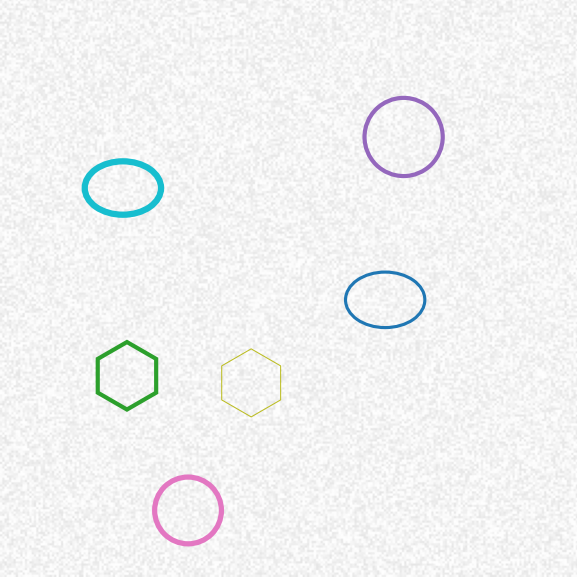[{"shape": "oval", "thickness": 1.5, "radius": 0.34, "center": [0.667, 0.48]}, {"shape": "hexagon", "thickness": 2, "radius": 0.29, "center": [0.22, 0.348]}, {"shape": "circle", "thickness": 2, "radius": 0.34, "center": [0.699, 0.762]}, {"shape": "circle", "thickness": 2.5, "radius": 0.29, "center": [0.326, 0.115]}, {"shape": "hexagon", "thickness": 0.5, "radius": 0.29, "center": [0.435, 0.336]}, {"shape": "oval", "thickness": 3, "radius": 0.33, "center": [0.213, 0.674]}]